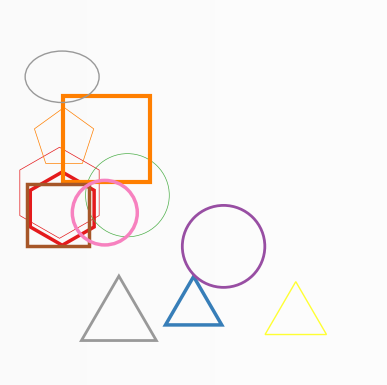[{"shape": "hexagon", "thickness": 0.5, "radius": 0.59, "center": [0.154, 0.499]}, {"shape": "hexagon", "thickness": 2.5, "radius": 0.48, "center": [0.161, 0.458]}, {"shape": "triangle", "thickness": 2.5, "radius": 0.42, "center": [0.5, 0.198]}, {"shape": "circle", "thickness": 0.5, "radius": 0.54, "center": [0.329, 0.493]}, {"shape": "circle", "thickness": 2, "radius": 0.53, "center": [0.577, 0.36]}, {"shape": "pentagon", "thickness": 0.5, "radius": 0.4, "center": [0.165, 0.641]}, {"shape": "square", "thickness": 3, "radius": 0.56, "center": [0.275, 0.638]}, {"shape": "triangle", "thickness": 1, "radius": 0.46, "center": [0.763, 0.177]}, {"shape": "square", "thickness": 2.5, "radius": 0.4, "center": [0.15, 0.441]}, {"shape": "circle", "thickness": 2.5, "radius": 0.42, "center": [0.27, 0.448]}, {"shape": "triangle", "thickness": 2, "radius": 0.56, "center": [0.307, 0.171]}, {"shape": "oval", "thickness": 1, "radius": 0.48, "center": [0.16, 0.801]}]